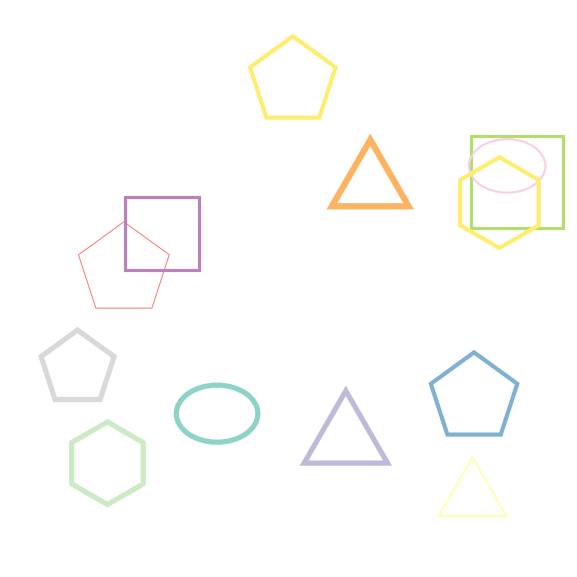[{"shape": "oval", "thickness": 2.5, "radius": 0.35, "center": [0.376, 0.283]}, {"shape": "triangle", "thickness": 1, "radius": 0.34, "center": [0.818, 0.14]}, {"shape": "triangle", "thickness": 2.5, "radius": 0.42, "center": [0.599, 0.239]}, {"shape": "pentagon", "thickness": 0.5, "radius": 0.41, "center": [0.215, 0.532]}, {"shape": "pentagon", "thickness": 2, "radius": 0.39, "center": [0.821, 0.31]}, {"shape": "triangle", "thickness": 3, "radius": 0.38, "center": [0.641, 0.68]}, {"shape": "square", "thickness": 1.5, "radius": 0.4, "center": [0.895, 0.684]}, {"shape": "oval", "thickness": 1, "radius": 0.33, "center": [0.878, 0.712]}, {"shape": "pentagon", "thickness": 2.5, "radius": 0.33, "center": [0.134, 0.361]}, {"shape": "square", "thickness": 1.5, "radius": 0.32, "center": [0.281, 0.595]}, {"shape": "hexagon", "thickness": 2.5, "radius": 0.36, "center": [0.186, 0.197]}, {"shape": "hexagon", "thickness": 2, "radius": 0.39, "center": [0.865, 0.648]}, {"shape": "pentagon", "thickness": 2, "radius": 0.39, "center": [0.507, 0.858]}]